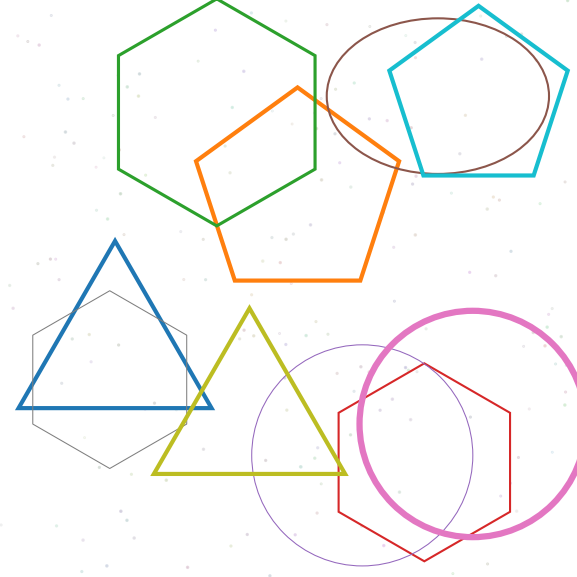[{"shape": "triangle", "thickness": 2, "radius": 0.96, "center": [0.199, 0.389]}, {"shape": "pentagon", "thickness": 2, "radius": 0.92, "center": [0.515, 0.663]}, {"shape": "hexagon", "thickness": 1.5, "radius": 0.98, "center": [0.375, 0.805]}, {"shape": "hexagon", "thickness": 1, "radius": 0.86, "center": [0.735, 0.199]}, {"shape": "circle", "thickness": 0.5, "radius": 0.96, "center": [0.627, 0.211]}, {"shape": "oval", "thickness": 1, "radius": 0.96, "center": [0.758, 0.833]}, {"shape": "circle", "thickness": 3, "radius": 0.98, "center": [0.819, 0.265]}, {"shape": "hexagon", "thickness": 0.5, "radius": 0.77, "center": [0.19, 0.342]}, {"shape": "triangle", "thickness": 2, "radius": 0.96, "center": [0.432, 0.274]}, {"shape": "pentagon", "thickness": 2, "radius": 0.81, "center": [0.829, 0.827]}]